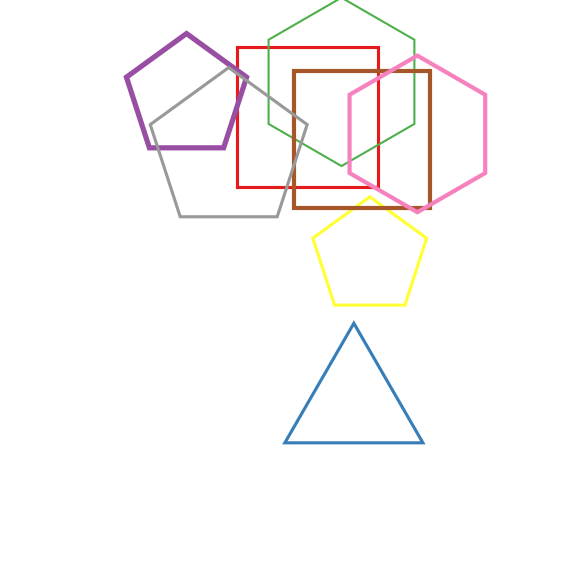[{"shape": "square", "thickness": 1.5, "radius": 0.61, "center": [0.532, 0.797]}, {"shape": "triangle", "thickness": 1.5, "radius": 0.69, "center": [0.613, 0.301]}, {"shape": "hexagon", "thickness": 1, "radius": 0.73, "center": [0.591, 0.857]}, {"shape": "pentagon", "thickness": 2.5, "radius": 0.55, "center": [0.323, 0.832]}, {"shape": "pentagon", "thickness": 1.5, "radius": 0.52, "center": [0.64, 0.555]}, {"shape": "square", "thickness": 2, "radius": 0.59, "center": [0.627, 0.758]}, {"shape": "hexagon", "thickness": 2, "radius": 0.68, "center": [0.723, 0.767]}, {"shape": "pentagon", "thickness": 1.5, "radius": 0.71, "center": [0.396, 0.739]}]